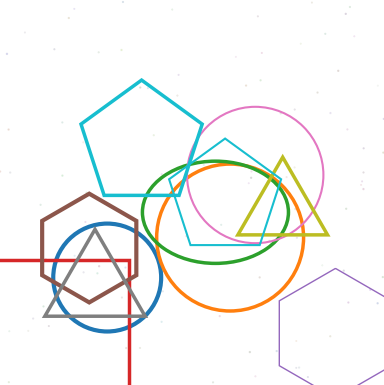[{"shape": "circle", "thickness": 3, "radius": 0.7, "center": [0.278, 0.279]}, {"shape": "circle", "thickness": 2.5, "radius": 0.95, "center": [0.598, 0.383]}, {"shape": "oval", "thickness": 2.5, "radius": 0.95, "center": [0.56, 0.449]}, {"shape": "square", "thickness": 2.5, "radius": 0.87, "center": [0.161, 0.152]}, {"shape": "hexagon", "thickness": 1, "radius": 0.84, "center": [0.871, 0.134]}, {"shape": "hexagon", "thickness": 3, "radius": 0.71, "center": [0.232, 0.356]}, {"shape": "circle", "thickness": 1.5, "radius": 0.89, "center": [0.663, 0.545]}, {"shape": "triangle", "thickness": 2.5, "radius": 0.75, "center": [0.247, 0.254]}, {"shape": "triangle", "thickness": 2.5, "radius": 0.67, "center": [0.734, 0.457]}, {"shape": "pentagon", "thickness": 2.5, "radius": 0.83, "center": [0.368, 0.626]}, {"shape": "pentagon", "thickness": 1.5, "radius": 0.76, "center": [0.585, 0.487]}]